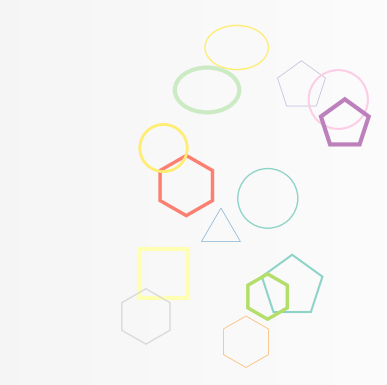[{"shape": "circle", "thickness": 1, "radius": 0.39, "center": [0.691, 0.485]}, {"shape": "pentagon", "thickness": 1.5, "radius": 0.41, "center": [0.754, 0.256]}, {"shape": "square", "thickness": 3, "radius": 0.32, "center": [0.423, 0.289]}, {"shape": "pentagon", "thickness": 0.5, "radius": 0.33, "center": [0.778, 0.777]}, {"shape": "hexagon", "thickness": 2.5, "radius": 0.39, "center": [0.481, 0.518]}, {"shape": "triangle", "thickness": 0.5, "radius": 0.29, "center": [0.57, 0.401]}, {"shape": "hexagon", "thickness": 0.5, "radius": 0.33, "center": [0.635, 0.112]}, {"shape": "hexagon", "thickness": 2.5, "radius": 0.29, "center": [0.691, 0.23]}, {"shape": "circle", "thickness": 1.5, "radius": 0.38, "center": [0.873, 0.742]}, {"shape": "hexagon", "thickness": 1, "radius": 0.36, "center": [0.377, 0.178]}, {"shape": "pentagon", "thickness": 3, "radius": 0.32, "center": [0.89, 0.677]}, {"shape": "oval", "thickness": 3, "radius": 0.42, "center": [0.534, 0.766]}, {"shape": "circle", "thickness": 2, "radius": 0.31, "center": [0.422, 0.616]}, {"shape": "oval", "thickness": 1, "radius": 0.41, "center": [0.611, 0.877]}]